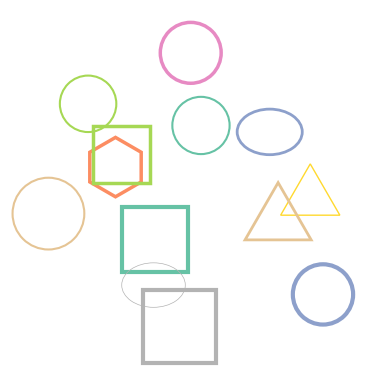[{"shape": "square", "thickness": 3, "radius": 0.43, "center": [0.403, 0.378]}, {"shape": "circle", "thickness": 1.5, "radius": 0.37, "center": [0.522, 0.674]}, {"shape": "hexagon", "thickness": 2.5, "radius": 0.39, "center": [0.3, 0.566]}, {"shape": "oval", "thickness": 2, "radius": 0.42, "center": [0.701, 0.657]}, {"shape": "circle", "thickness": 3, "radius": 0.39, "center": [0.839, 0.235]}, {"shape": "circle", "thickness": 2.5, "radius": 0.4, "center": [0.495, 0.863]}, {"shape": "square", "thickness": 2.5, "radius": 0.37, "center": [0.316, 0.599]}, {"shape": "circle", "thickness": 1.5, "radius": 0.37, "center": [0.229, 0.73]}, {"shape": "triangle", "thickness": 1, "radius": 0.44, "center": [0.806, 0.485]}, {"shape": "triangle", "thickness": 2, "radius": 0.5, "center": [0.722, 0.427]}, {"shape": "circle", "thickness": 1.5, "radius": 0.47, "center": [0.126, 0.445]}, {"shape": "square", "thickness": 3, "radius": 0.48, "center": [0.466, 0.152]}, {"shape": "oval", "thickness": 0.5, "radius": 0.41, "center": [0.399, 0.26]}]